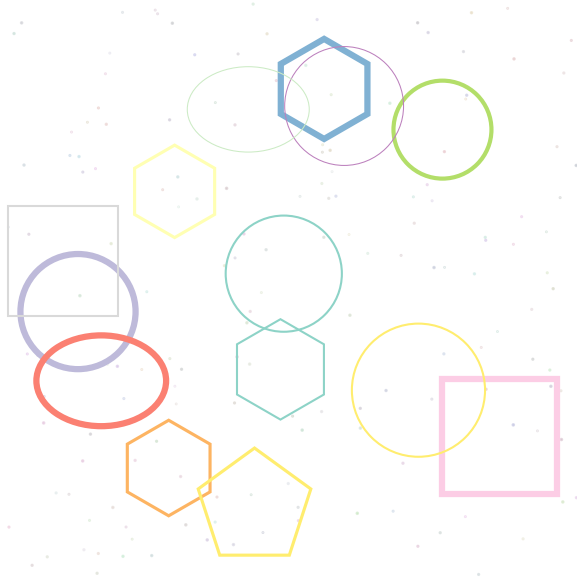[{"shape": "hexagon", "thickness": 1, "radius": 0.43, "center": [0.486, 0.359]}, {"shape": "circle", "thickness": 1, "radius": 0.5, "center": [0.491, 0.525]}, {"shape": "hexagon", "thickness": 1.5, "radius": 0.4, "center": [0.302, 0.668]}, {"shape": "circle", "thickness": 3, "radius": 0.5, "center": [0.135, 0.46]}, {"shape": "oval", "thickness": 3, "radius": 0.56, "center": [0.175, 0.34]}, {"shape": "hexagon", "thickness": 3, "radius": 0.43, "center": [0.561, 0.845]}, {"shape": "hexagon", "thickness": 1.5, "radius": 0.41, "center": [0.292, 0.189]}, {"shape": "circle", "thickness": 2, "radius": 0.42, "center": [0.766, 0.775]}, {"shape": "square", "thickness": 3, "radius": 0.5, "center": [0.865, 0.244]}, {"shape": "square", "thickness": 1, "radius": 0.48, "center": [0.109, 0.547]}, {"shape": "circle", "thickness": 0.5, "radius": 0.51, "center": [0.596, 0.816]}, {"shape": "oval", "thickness": 0.5, "radius": 0.53, "center": [0.43, 0.81]}, {"shape": "pentagon", "thickness": 1.5, "radius": 0.51, "center": [0.441, 0.121]}, {"shape": "circle", "thickness": 1, "radius": 0.58, "center": [0.725, 0.323]}]